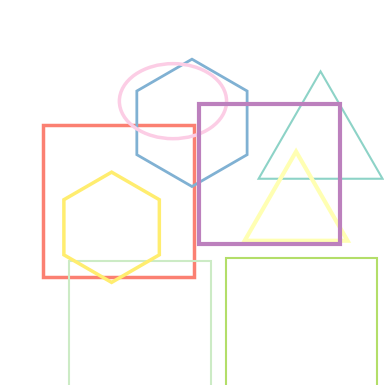[{"shape": "triangle", "thickness": 1.5, "radius": 0.93, "center": [0.833, 0.629]}, {"shape": "triangle", "thickness": 3, "radius": 0.77, "center": [0.769, 0.452]}, {"shape": "square", "thickness": 2.5, "radius": 0.98, "center": [0.308, 0.478]}, {"shape": "hexagon", "thickness": 2, "radius": 0.83, "center": [0.499, 0.681]}, {"shape": "square", "thickness": 1.5, "radius": 0.98, "center": [0.783, 0.135]}, {"shape": "oval", "thickness": 2.5, "radius": 0.7, "center": [0.449, 0.737]}, {"shape": "square", "thickness": 3, "radius": 0.91, "center": [0.7, 0.548]}, {"shape": "square", "thickness": 1.5, "radius": 0.92, "center": [0.363, 0.137]}, {"shape": "hexagon", "thickness": 2.5, "radius": 0.72, "center": [0.29, 0.41]}]